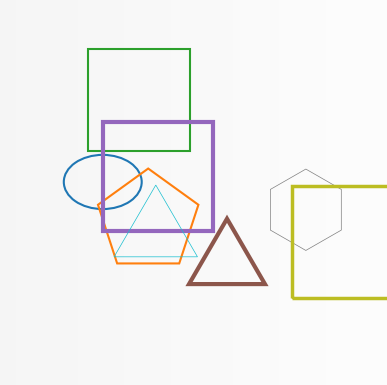[{"shape": "oval", "thickness": 1.5, "radius": 0.5, "center": [0.265, 0.527]}, {"shape": "pentagon", "thickness": 1.5, "radius": 0.68, "center": [0.382, 0.426]}, {"shape": "square", "thickness": 1.5, "radius": 0.66, "center": [0.359, 0.741]}, {"shape": "square", "thickness": 3, "radius": 0.71, "center": [0.409, 0.542]}, {"shape": "triangle", "thickness": 3, "radius": 0.57, "center": [0.586, 0.319]}, {"shape": "hexagon", "thickness": 0.5, "radius": 0.53, "center": [0.789, 0.455]}, {"shape": "square", "thickness": 2.5, "radius": 0.73, "center": [0.9, 0.372]}, {"shape": "triangle", "thickness": 0.5, "radius": 0.62, "center": [0.402, 0.395]}]